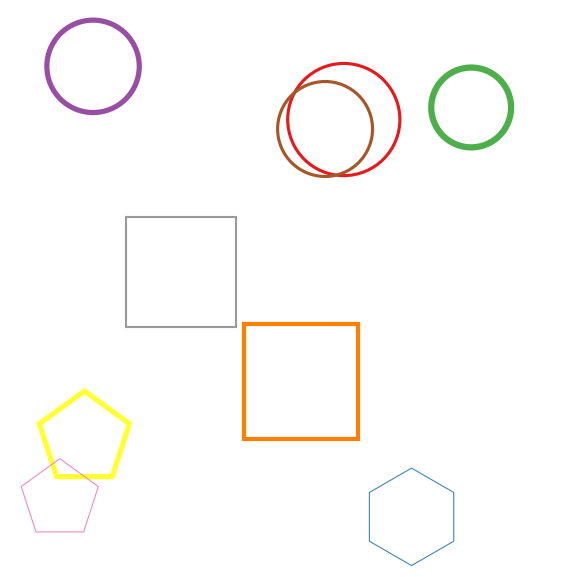[{"shape": "circle", "thickness": 1.5, "radius": 0.49, "center": [0.595, 0.792]}, {"shape": "hexagon", "thickness": 0.5, "radius": 0.42, "center": [0.713, 0.104]}, {"shape": "circle", "thickness": 3, "radius": 0.35, "center": [0.816, 0.813]}, {"shape": "circle", "thickness": 2.5, "radius": 0.4, "center": [0.161, 0.884]}, {"shape": "square", "thickness": 2, "radius": 0.49, "center": [0.521, 0.338]}, {"shape": "pentagon", "thickness": 2.5, "radius": 0.41, "center": [0.146, 0.24]}, {"shape": "circle", "thickness": 1.5, "radius": 0.41, "center": [0.563, 0.776]}, {"shape": "pentagon", "thickness": 0.5, "radius": 0.35, "center": [0.104, 0.135]}, {"shape": "square", "thickness": 1, "radius": 0.48, "center": [0.313, 0.528]}]